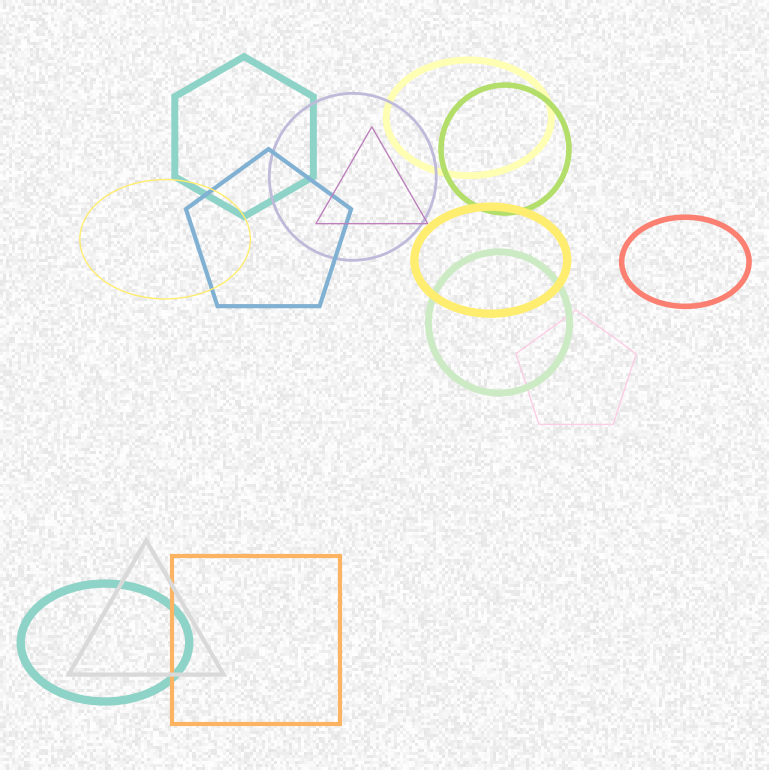[{"shape": "hexagon", "thickness": 2.5, "radius": 0.52, "center": [0.317, 0.823]}, {"shape": "oval", "thickness": 3, "radius": 0.55, "center": [0.136, 0.166]}, {"shape": "oval", "thickness": 2.5, "radius": 0.54, "center": [0.609, 0.847]}, {"shape": "circle", "thickness": 1, "radius": 0.54, "center": [0.458, 0.77]}, {"shape": "oval", "thickness": 2, "radius": 0.41, "center": [0.89, 0.66]}, {"shape": "pentagon", "thickness": 1.5, "radius": 0.56, "center": [0.349, 0.694]}, {"shape": "square", "thickness": 1.5, "radius": 0.54, "center": [0.332, 0.169]}, {"shape": "circle", "thickness": 2, "radius": 0.42, "center": [0.656, 0.806]}, {"shape": "pentagon", "thickness": 0.5, "radius": 0.41, "center": [0.748, 0.515]}, {"shape": "triangle", "thickness": 1.5, "radius": 0.58, "center": [0.19, 0.182]}, {"shape": "triangle", "thickness": 0.5, "radius": 0.42, "center": [0.483, 0.751]}, {"shape": "circle", "thickness": 2.5, "radius": 0.46, "center": [0.648, 0.581]}, {"shape": "oval", "thickness": 3, "radius": 0.5, "center": [0.637, 0.662]}, {"shape": "oval", "thickness": 0.5, "radius": 0.55, "center": [0.214, 0.689]}]